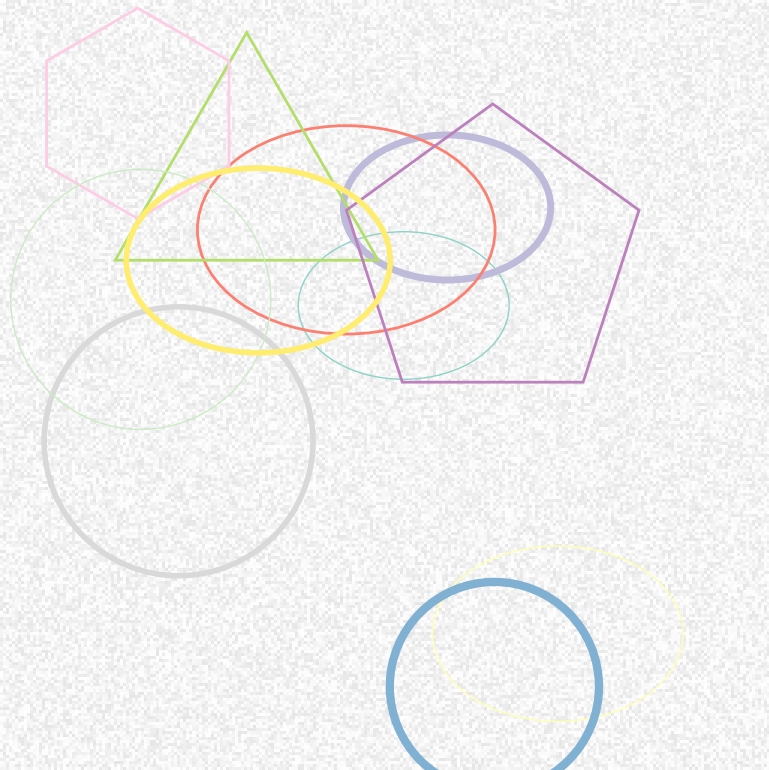[{"shape": "oval", "thickness": 0.5, "radius": 0.68, "center": [0.524, 0.603]}, {"shape": "oval", "thickness": 0.5, "radius": 0.81, "center": [0.724, 0.177]}, {"shape": "oval", "thickness": 2.5, "radius": 0.67, "center": [0.581, 0.731]}, {"shape": "oval", "thickness": 1, "radius": 0.97, "center": [0.45, 0.701]}, {"shape": "circle", "thickness": 3, "radius": 0.68, "center": [0.642, 0.108]}, {"shape": "triangle", "thickness": 1, "radius": 0.99, "center": [0.32, 0.761]}, {"shape": "hexagon", "thickness": 1, "radius": 0.68, "center": [0.179, 0.853]}, {"shape": "circle", "thickness": 2, "radius": 0.87, "center": [0.232, 0.427]}, {"shape": "pentagon", "thickness": 1, "radius": 1.0, "center": [0.64, 0.665]}, {"shape": "circle", "thickness": 0.5, "radius": 0.84, "center": [0.183, 0.611]}, {"shape": "oval", "thickness": 2, "radius": 0.86, "center": [0.335, 0.662]}]